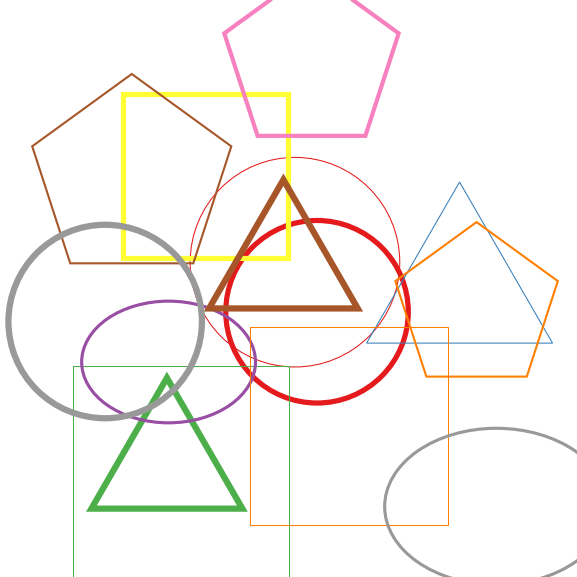[{"shape": "circle", "thickness": 0.5, "radius": 0.91, "center": [0.511, 0.545]}, {"shape": "circle", "thickness": 2.5, "radius": 0.79, "center": [0.549, 0.459]}, {"shape": "triangle", "thickness": 0.5, "radius": 0.93, "center": [0.796, 0.498]}, {"shape": "square", "thickness": 0.5, "radius": 0.93, "center": [0.314, 0.179]}, {"shape": "triangle", "thickness": 3, "radius": 0.75, "center": [0.289, 0.194]}, {"shape": "oval", "thickness": 1.5, "radius": 0.75, "center": [0.292, 0.372]}, {"shape": "pentagon", "thickness": 1, "radius": 0.74, "center": [0.825, 0.467]}, {"shape": "square", "thickness": 0.5, "radius": 0.86, "center": [0.605, 0.262]}, {"shape": "square", "thickness": 2.5, "radius": 0.71, "center": [0.356, 0.695]}, {"shape": "pentagon", "thickness": 1, "radius": 0.91, "center": [0.228, 0.69]}, {"shape": "triangle", "thickness": 3, "radius": 0.74, "center": [0.491, 0.539]}, {"shape": "pentagon", "thickness": 2, "radius": 0.79, "center": [0.539, 0.892]}, {"shape": "circle", "thickness": 3, "radius": 0.84, "center": [0.182, 0.442]}, {"shape": "oval", "thickness": 1.5, "radius": 0.97, "center": [0.86, 0.122]}]